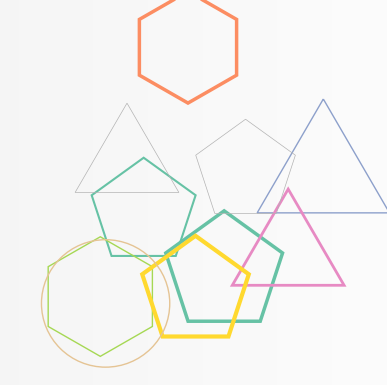[{"shape": "pentagon", "thickness": 1.5, "radius": 0.71, "center": [0.371, 0.449]}, {"shape": "pentagon", "thickness": 2.5, "radius": 0.79, "center": [0.578, 0.294]}, {"shape": "hexagon", "thickness": 2.5, "radius": 0.72, "center": [0.485, 0.877]}, {"shape": "triangle", "thickness": 1, "radius": 0.99, "center": [0.834, 0.546]}, {"shape": "triangle", "thickness": 2, "radius": 0.83, "center": [0.744, 0.342]}, {"shape": "hexagon", "thickness": 1, "radius": 0.78, "center": [0.259, 0.23]}, {"shape": "pentagon", "thickness": 3, "radius": 0.72, "center": [0.505, 0.243]}, {"shape": "circle", "thickness": 1, "radius": 0.83, "center": [0.273, 0.212]}, {"shape": "triangle", "thickness": 0.5, "radius": 0.77, "center": [0.328, 0.577]}, {"shape": "pentagon", "thickness": 0.5, "radius": 0.68, "center": [0.634, 0.555]}]